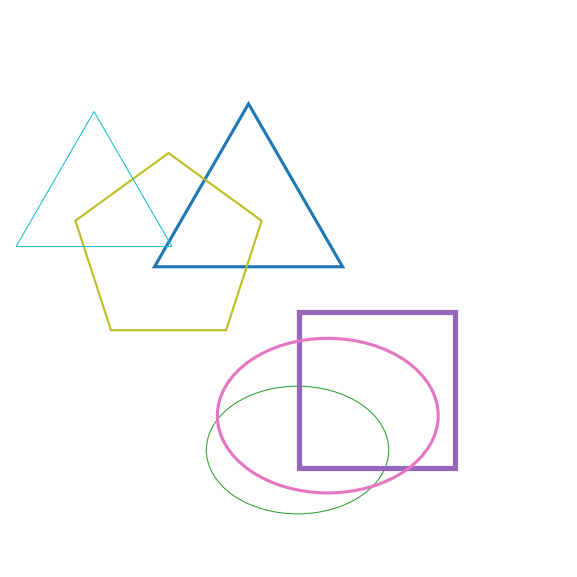[{"shape": "triangle", "thickness": 1.5, "radius": 0.94, "center": [0.43, 0.631]}, {"shape": "oval", "thickness": 0.5, "radius": 0.79, "center": [0.515, 0.22]}, {"shape": "square", "thickness": 2.5, "radius": 0.68, "center": [0.652, 0.323]}, {"shape": "oval", "thickness": 1.5, "radius": 0.96, "center": [0.568, 0.279]}, {"shape": "pentagon", "thickness": 1, "radius": 0.85, "center": [0.292, 0.564]}, {"shape": "triangle", "thickness": 0.5, "radius": 0.78, "center": [0.163, 0.65]}]